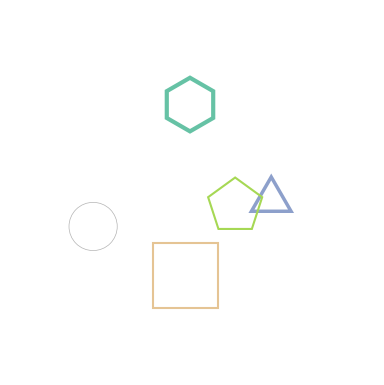[{"shape": "hexagon", "thickness": 3, "radius": 0.35, "center": [0.493, 0.728]}, {"shape": "triangle", "thickness": 2.5, "radius": 0.3, "center": [0.705, 0.481]}, {"shape": "pentagon", "thickness": 1.5, "radius": 0.37, "center": [0.611, 0.465]}, {"shape": "square", "thickness": 1.5, "radius": 0.42, "center": [0.482, 0.285]}, {"shape": "circle", "thickness": 0.5, "radius": 0.31, "center": [0.242, 0.412]}]